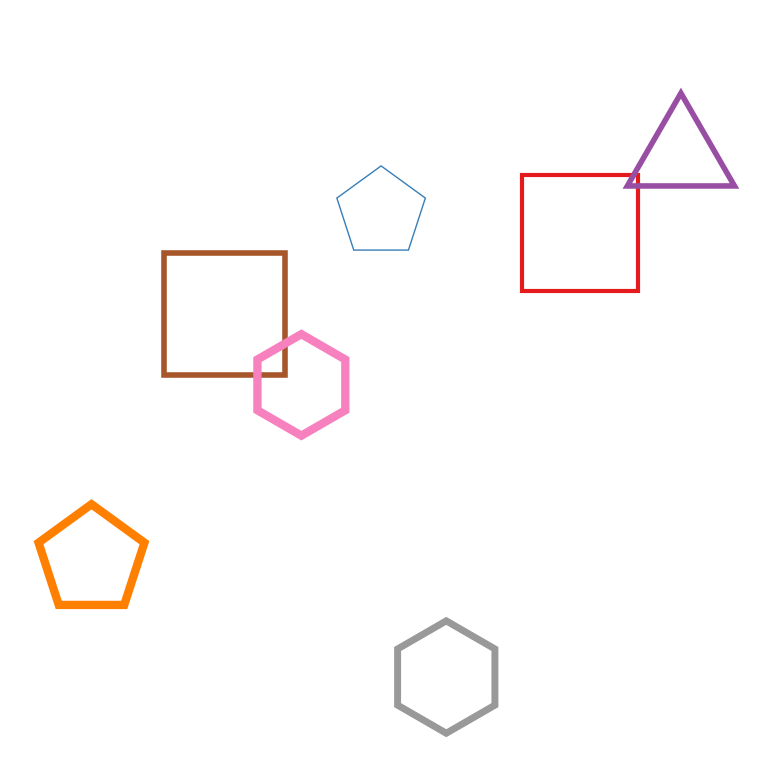[{"shape": "square", "thickness": 1.5, "radius": 0.38, "center": [0.753, 0.698]}, {"shape": "pentagon", "thickness": 0.5, "radius": 0.3, "center": [0.495, 0.724]}, {"shape": "triangle", "thickness": 2, "radius": 0.4, "center": [0.884, 0.799]}, {"shape": "pentagon", "thickness": 3, "radius": 0.36, "center": [0.119, 0.273]}, {"shape": "square", "thickness": 2, "radius": 0.39, "center": [0.291, 0.593]}, {"shape": "hexagon", "thickness": 3, "radius": 0.33, "center": [0.391, 0.5]}, {"shape": "hexagon", "thickness": 2.5, "radius": 0.36, "center": [0.58, 0.121]}]